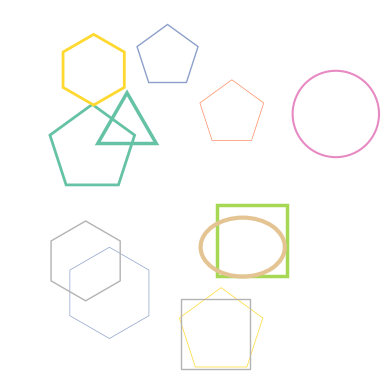[{"shape": "pentagon", "thickness": 2, "radius": 0.58, "center": [0.24, 0.613]}, {"shape": "triangle", "thickness": 2.5, "radius": 0.44, "center": [0.33, 0.671]}, {"shape": "pentagon", "thickness": 0.5, "radius": 0.44, "center": [0.602, 0.706]}, {"shape": "hexagon", "thickness": 0.5, "radius": 0.59, "center": [0.284, 0.239]}, {"shape": "pentagon", "thickness": 1, "radius": 0.42, "center": [0.435, 0.853]}, {"shape": "circle", "thickness": 1.5, "radius": 0.56, "center": [0.872, 0.704]}, {"shape": "square", "thickness": 2.5, "radius": 0.46, "center": [0.654, 0.376]}, {"shape": "hexagon", "thickness": 2, "radius": 0.46, "center": [0.243, 0.819]}, {"shape": "pentagon", "thickness": 0.5, "radius": 0.57, "center": [0.574, 0.139]}, {"shape": "oval", "thickness": 3, "radius": 0.55, "center": [0.63, 0.358]}, {"shape": "hexagon", "thickness": 1, "radius": 0.52, "center": [0.222, 0.322]}, {"shape": "square", "thickness": 1, "radius": 0.45, "center": [0.56, 0.133]}]